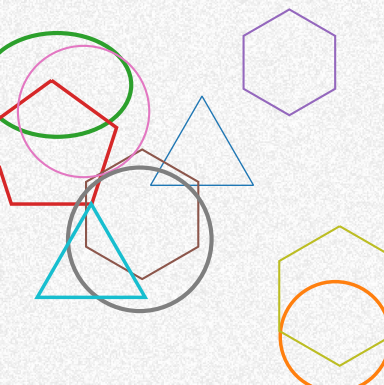[{"shape": "triangle", "thickness": 1, "radius": 0.77, "center": [0.525, 0.596]}, {"shape": "circle", "thickness": 2.5, "radius": 0.71, "center": [0.871, 0.125]}, {"shape": "oval", "thickness": 3, "radius": 0.96, "center": [0.148, 0.779]}, {"shape": "pentagon", "thickness": 2.5, "radius": 0.89, "center": [0.134, 0.614]}, {"shape": "hexagon", "thickness": 1.5, "radius": 0.69, "center": [0.752, 0.838]}, {"shape": "hexagon", "thickness": 1.5, "radius": 0.84, "center": [0.369, 0.443]}, {"shape": "circle", "thickness": 1.5, "radius": 0.85, "center": [0.217, 0.71]}, {"shape": "circle", "thickness": 3, "radius": 0.93, "center": [0.363, 0.378]}, {"shape": "hexagon", "thickness": 1.5, "radius": 0.91, "center": [0.882, 0.231]}, {"shape": "triangle", "thickness": 2.5, "radius": 0.81, "center": [0.237, 0.309]}]